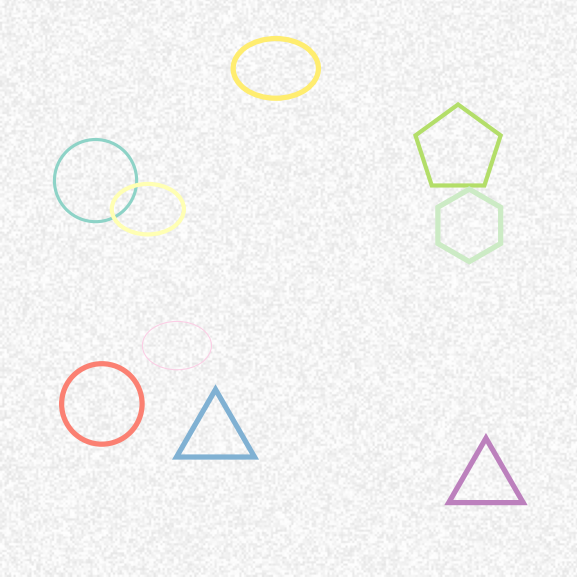[{"shape": "circle", "thickness": 1.5, "radius": 0.36, "center": [0.165, 0.686]}, {"shape": "oval", "thickness": 2, "radius": 0.31, "center": [0.256, 0.637]}, {"shape": "circle", "thickness": 2.5, "radius": 0.35, "center": [0.176, 0.3]}, {"shape": "triangle", "thickness": 2.5, "radius": 0.39, "center": [0.373, 0.247]}, {"shape": "pentagon", "thickness": 2, "radius": 0.39, "center": [0.793, 0.741]}, {"shape": "oval", "thickness": 0.5, "radius": 0.3, "center": [0.306, 0.401]}, {"shape": "triangle", "thickness": 2.5, "radius": 0.37, "center": [0.841, 0.166]}, {"shape": "hexagon", "thickness": 2.5, "radius": 0.31, "center": [0.813, 0.609]}, {"shape": "oval", "thickness": 2.5, "radius": 0.37, "center": [0.478, 0.881]}]